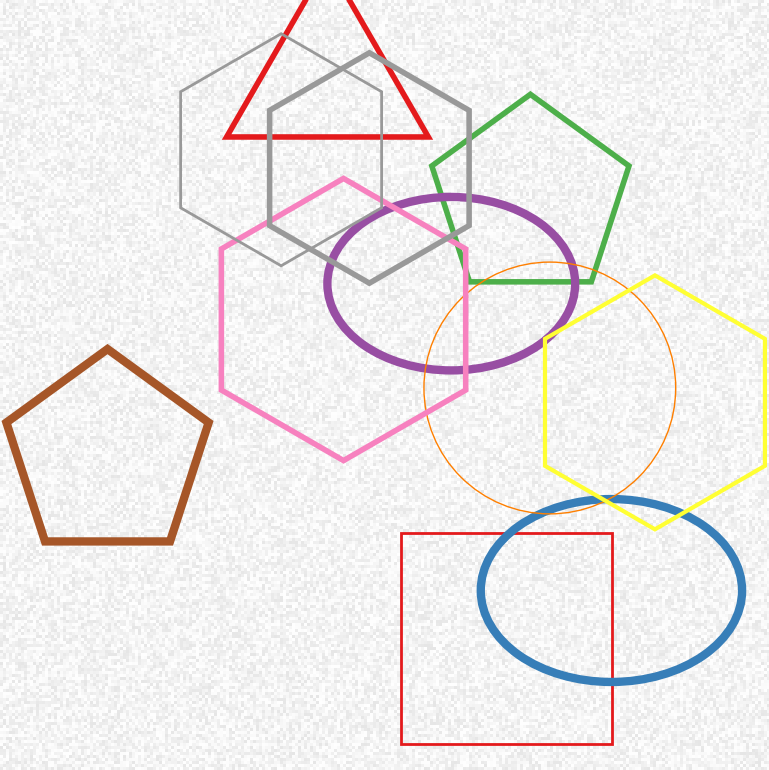[{"shape": "square", "thickness": 1, "radius": 0.68, "center": [0.658, 0.171]}, {"shape": "triangle", "thickness": 2, "radius": 0.76, "center": [0.425, 0.898]}, {"shape": "oval", "thickness": 3, "radius": 0.85, "center": [0.794, 0.233]}, {"shape": "pentagon", "thickness": 2, "radius": 0.67, "center": [0.689, 0.743]}, {"shape": "oval", "thickness": 3, "radius": 0.8, "center": [0.586, 0.632]}, {"shape": "circle", "thickness": 0.5, "radius": 0.82, "center": [0.714, 0.496]}, {"shape": "hexagon", "thickness": 1.5, "radius": 0.82, "center": [0.851, 0.477]}, {"shape": "pentagon", "thickness": 3, "radius": 0.69, "center": [0.14, 0.409]}, {"shape": "hexagon", "thickness": 2, "radius": 0.92, "center": [0.446, 0.585]}, {"shape": "hexagon", "thickness": 2, "radius": 0.75, "center": [0.48, 0.782]}, {"shape": "hexagon", "thickness": 1, "radius": 0.75, "center": [0.365, 0.806]}]